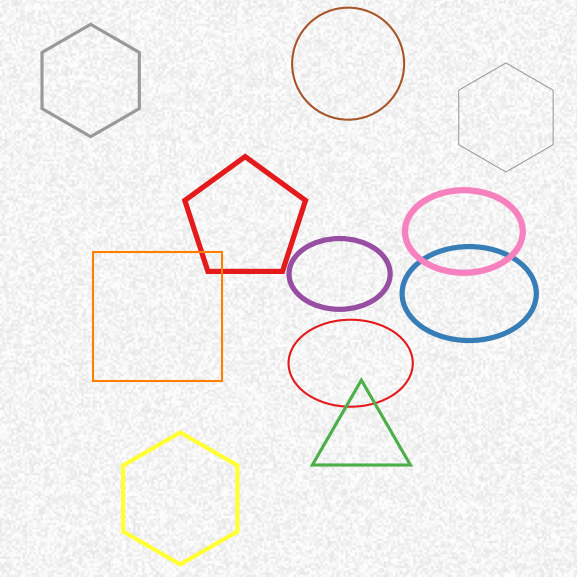[{"shape": "oval", "thickness": 1, "radius": 0.54, "center": [0.607, 0.37]}, {"shape": "pentagon", "thickness": 2.5, "radius": 0.55, "center": [0.425, 0.618]}, {"shape": "oval", "thickness": 2.5, "radius": 0.58, "center": [0.812, 0.491]}, {"shape": "triangle", "thickness": 1.5, "radius": 0.49, "center": [0.626, 0.243]}, {"shape": "oval", "thickness": 2.5, "radius": 0.44, "center": [0.588, 0.525]}, {"shape": "square", "thickness": 1, "radius": 0.56, "center": [0.273, 0.451]}, {"shape": "hexagon", "thickness": 2, "radius": 0.57, "center": [0.312, 0.136]}, {"shape": "circle", "thickness": 1, "radius": 0.48, "center": [0.603, 0.889]}, {"shape": "oval", "thickness": 3, "radius": 0.51, "center": [0.803, 0.598]}, {"shape": "hexagon", "thickness": 1.5, "radius": 0.49, "center": [0.157, 0.86]}, {"shape": "hexagon", "thickness": 0.5, "radius": 0.47, "center": [0.876, 0.796]}]